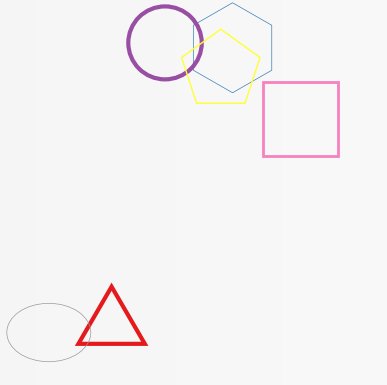[{"shape": "triangle", "thickness": 3, "radius": 0.49, "center": [0.288, 0.156]}, {"shape": "hexagon", "thickness": 0.5, "radius": 0.58, "center": [0.6, 0.876]}, {"shape": "circle", "thickness": 3, "radius": 0.47, "center": [0.426, 0.889]}, {"shape": "pentagon", "thickness": 1, "radius": 0.53, "center": [0.57, 0.818]}, {"shape": "square", "thickness": 2, "radius": 0.48, "center": [0.775, 0.69]}, {"shape": "oval", "thickness": 0.5, "radius": 0.54, "center": [0.126, 0.136]}]